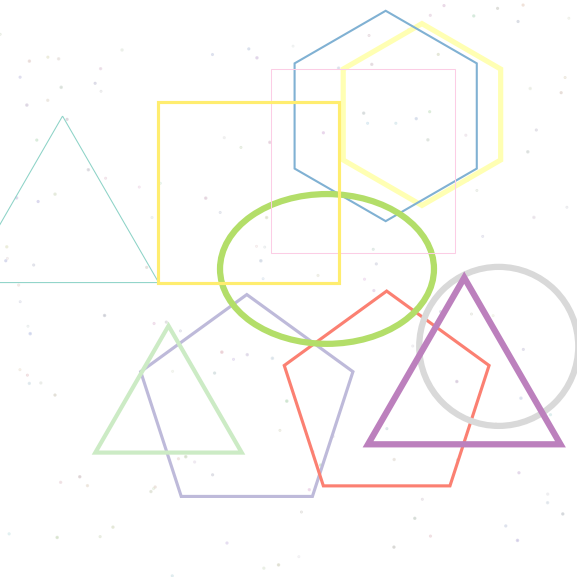[{"shape": "triangle", "thickness": 0.5, "radius": 0.96, "center": [0.108, 0.606]}, {"shape": "hexagon", "thickness": 2.5, "radius": 0.79, "center": [0.731, 0.801]}, {"shape": "pentagon", "thickness": 1.5, "radius": 0.97, "center": [0.427, 0.296]}, {"shape": "pentagon", "thickness": 1.5, "radius": 0.93, "center": [0.67, 0.309]}, {"shape": "hexagon", "thickness": 1, "radius": 0.91, "center": [0.668, 0.798]}, {"shape": "oval", "thickness": 3, "radius": 0.93, "center": [0.566, 0.533]}, {"shape": "square", "thickness": 0.5, "radius": 0.8, "center": [0.629, 0.721]}, {"shape": "circle", "thickness": 3, "radius": 0.69, "center": [0.864, 0.399]}, {"shape": "triangle", "thickness": 3, "radius": 0.96, "center": [0.804, 0.326]}, {"shape": "triangle", "thickness": 2, "radius": 0.73, "center": [0.292, 0.289]}, {"shape": "square", "thickness": 1.5, "radius": 0.79, "center": [0.43, 0.666]}]